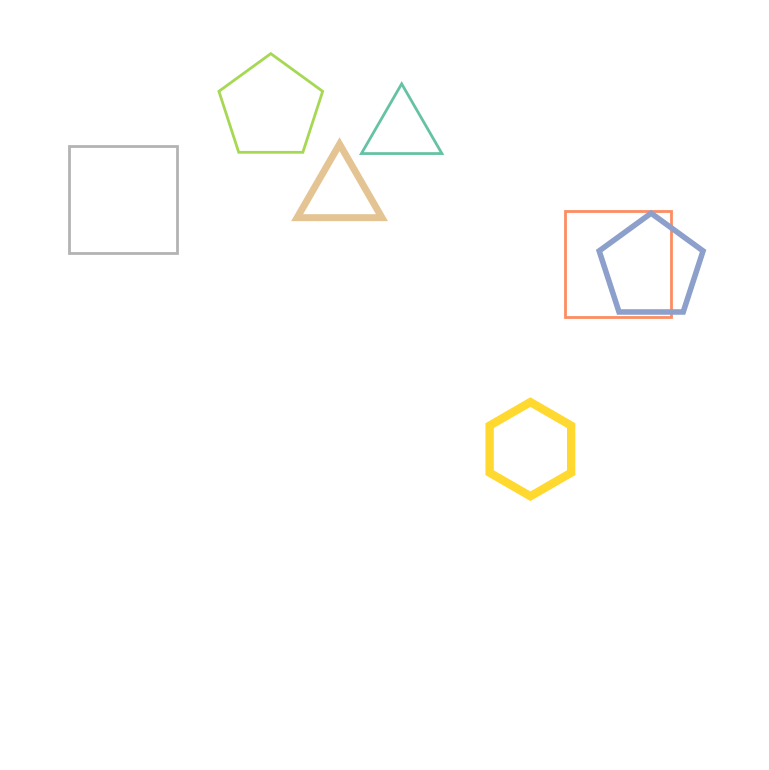[{"shape": "triangle", "thickness": 1, "radius": 0.3, "center": [0.522, 0.831]}, {"shape": "square", "thickness": 1, "radius": 0.35, "center": [0.803, 0.657]}, {"shape": "pentagon", "thickness": 2, "radius": 0.35, "center": [0.846, 0.652]}, {"shape": "pentagon", "thickness": 1, "radius": 0.35, "center": [0.352, 0.86]}, {"shape": "hexagon", "thickness": 3, "radius": 0.31, "center": [0.689, 0.417]}, {"shape": "triangle", "thickness": 2.5, "radius": 0.32, "center": [0.441, 0.749]}, {"shape": "square", "thickness": 1, "radius": 0.35, "center": [0.16, 0.741]}]